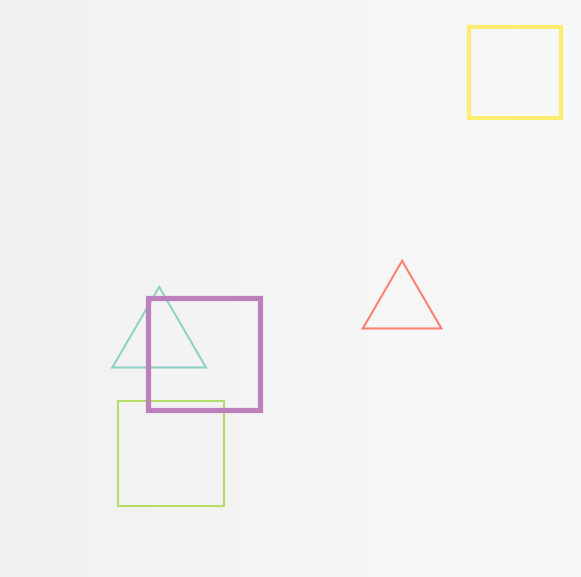[{"shape": "triangle", "thickness": 1, "radius": 0.47, "center": [0.274, 0.409]}, {"shape": "triangle", "thickness": 1, "radius": 0.39, "center": [0.692, 0.469]}, {"shape": "square", "thickness": 1, "radius": 0.46, "center": [0.294, 0.214]}, {"shape": "square", "thickness": 2.5, "radius": 0.48, "center": [0.35, 0.386]}, {"shape": "square", "thickness": 2, "radius": 0.39, "center": [0.886, 0.873]}]